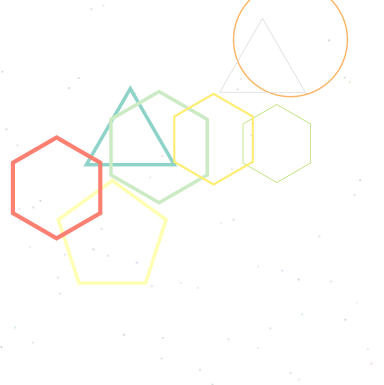[{"shape": "triangle", "thickness": 2.5, "radius": 0.66, "center": [0.338, 0.638]}, {"shape": "pentagon", "thickness": 2.5, "radius": 0.74, "center": [0.292, 0.384]}, {"shape": "hexagon", "thickness": 3, "radius": 0.66, "center": [0.147, 0.512]}, {"shape": "circle", "thickness": 1, "radius": 0.74, "center": [0.755, 0.897]}, {"shape": "hexagon", "thickness": 0.5, "radius": 0.51, "center": [0.719, 0.627]}, {"shape": "triangle", "thickness": 0.5, "radius": 0.64, "center": [0.682, 0.824]}, {"shape": "hexagon", "thickness": 2.5, "radius": 0.72, "center": [0.413, 0.618]}, {"shape": "hexagon", "thickness": 1.5, "radius": 0.59, "center": [0.555, 0.638]}]